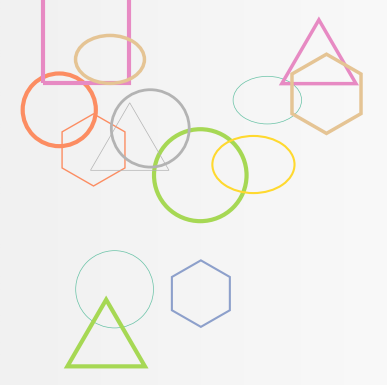[{"shape": "circle", "thickness": 0.5, "radius": 0.5, "center": [0.296, 0.249]}, {"shape": "oval", "thickness": 0.5, "radius": 0.44, "center": [0.69, 0.74]}, {"shape": "circle", "thickness": 3, "radius": 0.47, "center": [0.153, 0.715]}, {"shape": "hexagon", "thickness": 1, "radius": 0.47, "center": [0.241, 0.611]}, {"shape": "hexagon", "thickness": 1.5, "radius": 0.43, "center": [0.518, 0.237]}, {"shape": "square", "thickness": 3, "radius": 0.55, "center": [0.222, 0.896]}, {"shape": "triangle", "thickness": 2.5, "radius": 0.55, "center": [0.823, 0.838]}, {"shape": "triangle", "thickness": 3, "radius": 0.58, "center": [0.274, 0.106]}, {"shape": "circle", "thickness": 3, "radius": 0.6, "center": [0.517, 0.545]}, {"shape": "oval", "thickness": 1.5, "radius": 0.53, "center": [0.654, 0.573]}, {"shape": "hexagon", "thickness": 2.5, "radius": 0.51, "center": [0.843, 0.756]}, {"shape": "oval", "thickness": 2.5, "radius": 0.44, "center": [0.284, 0.846]}, {"shape": "triangle", "thickness": 0.5, "radius": 0.58, "center": [0.335, 0.616]}, {"shape": "circle", "thickness": 2, "radius": 0.5, "center": [0.388, 0.666]}]